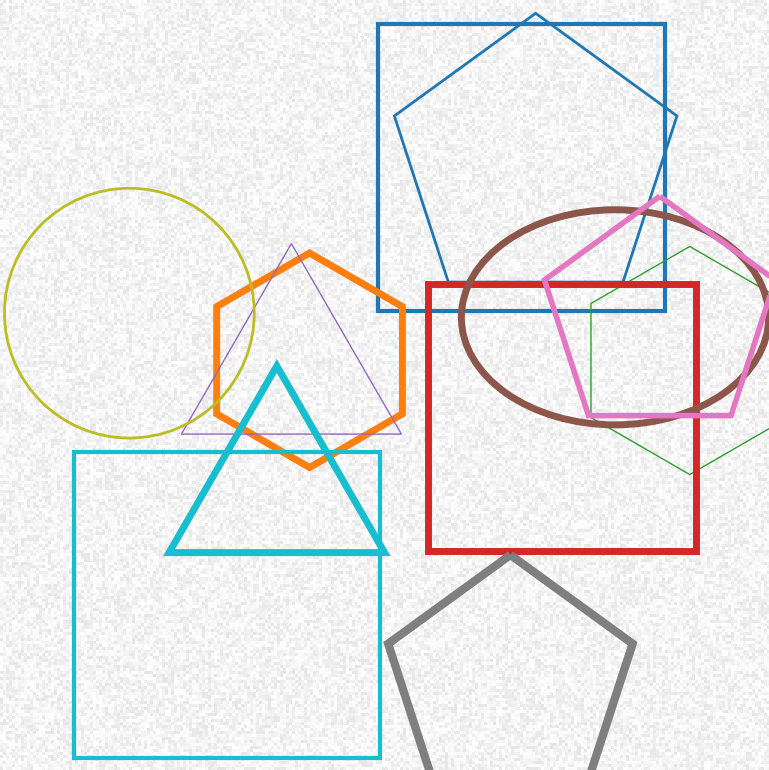[{"shape": "pentagon", "thickness": 1, "radius": 0.96, "center": [0.696, 0.79]}, {"shape": "square", "thickness": 1.5, "radius": 0.93, "center": [0.677, 0.782]}, {"shape": "hexagon", "thickness": 2.5, "radius": 0.7, "center": [0.402, 0.532]}, {"shape": "hexagon", "thickness": 0.5, "radius": 0.74, "center": [0.896, 0.532]}, {"shape": "square", "thickness": 2.5, "radius": 0.87, "center": [0.73, 0.458]}, {"shape": "triangle", "thickness": 0.5, "radius": 0.82, "center": [0.378, 0.519]}, {"shape": "oval", "thickness": 2.5, "radius": 1.0, "center": [0.799, 0.588]}, {"shape": "pentagon", "thickness": 2, "radius": 0.79, "center": [0.857, 0.588]}, {"shape": "pentagon", "thickness": 3, "radius": 0.83, "center": [0.663, 0.112]}, {"shape": "circle", "thickness": 1, "radius": 0.81, "center": [0.168, 0.593]}, {"shape": "square", "thickness": 1.5, "radius": 0.99, "center": [0.295, 0.214]}, {"shape": "triangle", "thickness": 2.5, "radius": 0.81, "center": [0.359, 0.363]}]